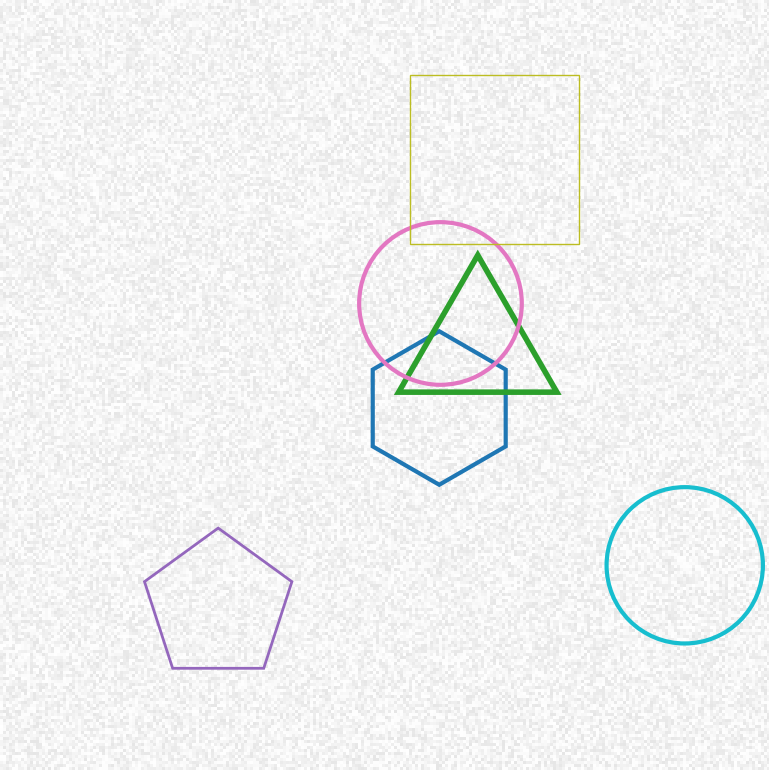[{"shape": "hexagon", "thickness": 1.5, "radius": 0.5, "center": [0.57, 0.47]}, {"shape": "triangle", "thickness": 2, "radius": 0.59, "center": [0.62, 0.55]}, {"shape": "pentagon", "thickness": 1, "radius": 0.5, "center": [0.283, 0.214]}, {"shape": "circle", "thickness": 1.5, "radius": 0.53, "center": [0.572, 0.606]}, {"shape": "square", "thickness": 0.5, "radius": 0.55, "center": [0.642, 0.793]}, {"shape": "circle", "thickness": 1.5, "radius": 0.51, "center": [0.889, 0.266]}]